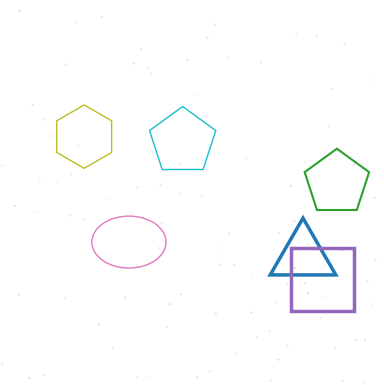[{"shape": "triangle", "thickness": 2.5, "radius": 0.49, "center": [0.787, 0.335]}, {"shape": "pentagon", "thickness": 1.5, "radius": 0.44, "center": [0.875, 0.526]}, {"shape": "square", "thickness": 2.5, "radius": 0.41, "center": [0.838, 0.274]}, {"shape": "oval", "thickness": 1, "radius": 0.48, "center": [0.335, 0.371]}, {"shape": "hexagon", "thickness": 1, "radius": 0.41, "center": [0.219, 0.645]}, {"shape": "pentagon", "thickness": 1, "radius": 0.45, "center": [0.474, 0.633]}]